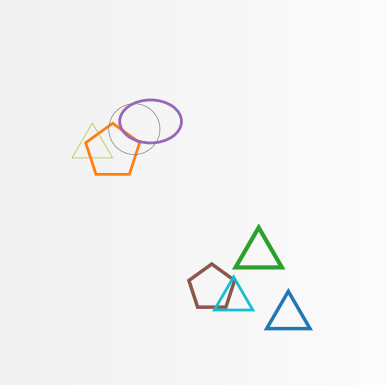[{"shape": "triangle", "thickness": 2.5, "radius": 0.32, "center": [0.744, 0.179]}, {"shape": "pentagon", "thickness": 2, "radius": 0.37, "center": [0.291, 0.607]}, {"shape": "triangle", "thickness": 3, "radius": 0.35, "center": [0.668, 0.34]}, {"shape": "oval", "thickness": 2, "radius": 0.4, "center": [0.389, 0.685]}, {"shape": "pentagon", "thickness": 2.5, "radius": 0.31, "center": [0.546, 0.252]}, {"shape": "circle", "thickness": 0.5, "radius": 0.33, "center": [0.347, 0.665]}, {"shape": "triangle", "thickness": 0.5, "radius": 0.3, "center": [0.238, 0.62]}, {"shape": "triangle", "thickness": 2, "radius": 0.29, "center": [0.603, 0.223]}]